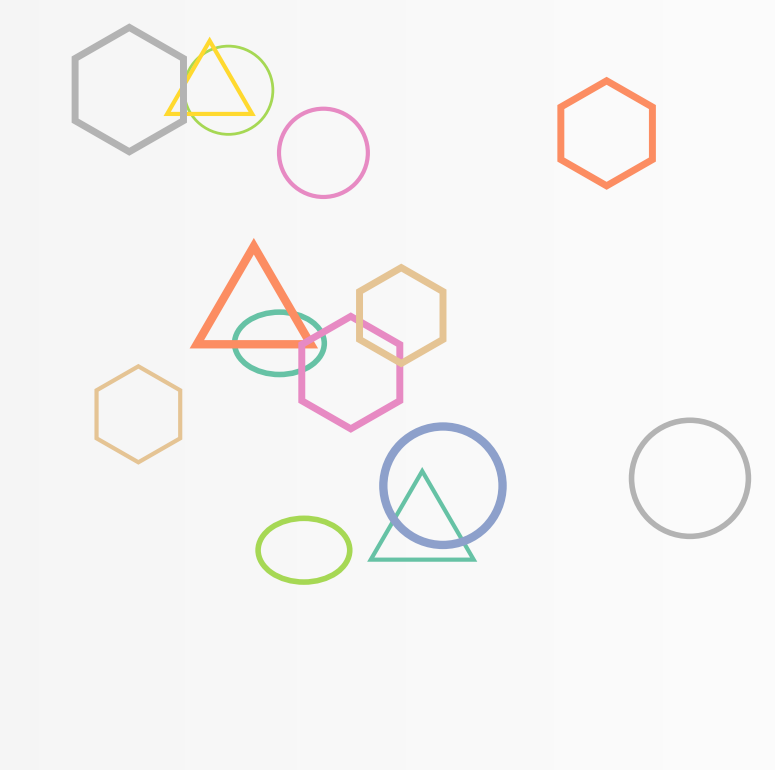[{"shape": "oval", "thickness": 2, "radius": 0.29, "center": [0.361, 0.554]}, {"shape": "triangle", "thickness": 1.5, "radius": 0.38, "center": [0.545, 0.312]}, {"shape": "hexagon", "thickness": 2.5, "radius": 0.34, "center": [0.783, 0.827]}, {"shape": "triangle", "thickness": 3, "radius": 0.42, "center": [0.328, 0.595]}, {"shape": "circle", "thickness": 3, "radius": 0.38, "center": [0.572, 0.369]}, {"shape": "hexagon", "thickness": 2.5, "radius": 0.37, "center": [0.453, 0.516]}, {"shape": "circle", "thickness": 1.5, "radius": 0.29, "center": [0.417, 0.802]}, {"shape": "circle", "thickness": 1, "radius": 0.29, "center": [0.295, 0.883]}, {"shape": "oval", "thickness": 2, "radius": 0.3, "center": [0.392, 0.285]}, {"shape": "triangle", "thickness": 1.5, "radius": 0.32, "center": [0.271, 0.884]}, {"shape": "hexagon", "thickness": 2.5, "radius": 0.31, "center": [0.518, 0.59]}, {"shape": "hexagon", "thickness": 1.5, "radius": 0.31, "center": [0.179, 0.462]}, {"shape": "hexagon", "thickness": 2.5, "radius": 0.4, "center": [0.167, 0.884]}, {"shape": "circle", "thickness": 2, "radius": 0.38, "center": [0.89, 0.379]}]